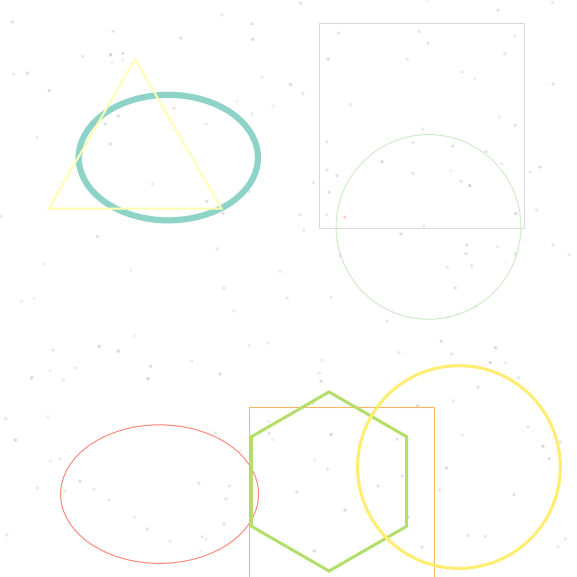[{"shape": "oval", "thickness": 3, "radius": 0.78, "center": [0.291, 0.726]}, {"shape": "triangle", "thickness": 1, "radius": 0.86, "center": [0.234, 0.724]}, {"shape": "oval", "thickness": 0.5, "radius": 0.86, "center": [0.276, 0.143]}, {"shape": "square", "thickness": 0.5, "radius": 0.8, "center": [0.591, 0.134]}, {"shape": "hexagon", "thickness": 1.5, "radius": 0.78, "center": [0.57, 0.165]}, {"shape": "square", "thickness": 0.5, "radius": 0.89, "center": [0.731, 0.782]}, {"shape": "circle", "thickness": 0.5, "radius": 0.8, "center": [0.742, 0.606]}, {"shape": "circle", "thickness": 1.5, "radius": 0.88, "center": [0.795, 0.19]}]